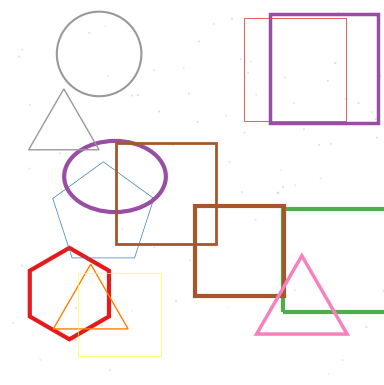[{"shape": "square", "thickness": 0.5, "radius": 0.66, "center": [0.767, 0.82]}, {"shape": "hexagon", "thickness": 3, "radius": 0.59, "center": [0.18, 0.237]}, {"shape": "pentagon", "thickness": 0.5, "radius": 0.69, "center": [0.268, 0.442]}, {"shape": "square", "thickness": 3, "radius": 0.67, "center": [0.868, 0.323]}, {"shape": "square", "thickness": 2.5, "radius": 0.7, "center": [0.842, 0.822]}, {"shape": "oval", "thickness": 3, "radius": 0.66, "center": [0.299, 0.542]}, {"shape": "triangle", "thickness": 1, "radius": 0.56, "center": [0.236, 0.202]}, {"shape": "square", "thickness": 0.5, "radius": 0.53, "center": [0.311, 0.183]}, {"shape": "square", "thickness": 2, "radius": 0.66, "center": [0.431, 0.498]}, {"shape": "square", "thickness": 3, "radius": 0.58, "center": [0.622, 0.348]}, {"shape": "triangle", "thickness": 2.5, "radius": 0.68, "center": [0.784, 0.2]}, {"shape": "triangle", "thickness": 1, "radius": 0.53, "center": [0.166, 0.664]}, {"shape": "circle", "thickness": 1.5, "radius": 0.55, "center": [0.257, 0.86]}]